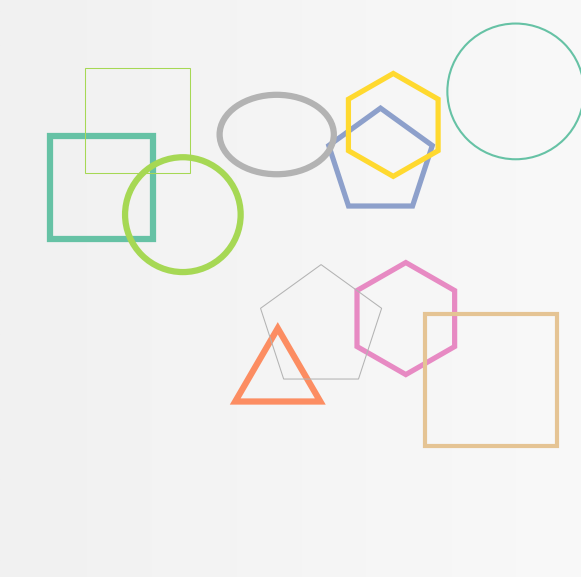[{"shape": "square", "thickness": 3, "radius": 0.44, "center": [0.174, 0.674]}, {"shape": "circle", "thickness": 1, "radius": 0.59, "center": [0.887, 0.841]}, {"shape": "triangle", "thickness": 3, "radius": 0.42, "center": [0.478, 0.346]}, {"shape": "pentagon", "thickness": 2.5, "radius": 0.47, "center": [0.655, 0.718]}, {"shape": "hexagon", "thickness": 2.5, "radius": 0.48, "center": [0.698, 0.448]}, {"shape": "square", "thickness": 0.5, "radius": 0.45, "center": [0.236, 0.791]}, {"shape": "circle", "thickness": 3, "radius": 0.5, "center": [0.315, 0.627]}, {"shape": "hexagon", "thickness": 2.5, "radius": 0.45, "center": [0.677, 0.783]}, {"shape": "square", "thickness": 2, "radius": 0.57, "center": [0.845, 0.341]}, {"shape": "pentagon", "thickness": 0.5, "radius": 0.55, "center": [0.552, 0.431]}, {"shape": "oval", "thickness": 3, "radius": 0.49, "center": [0.476, 0.766]}]